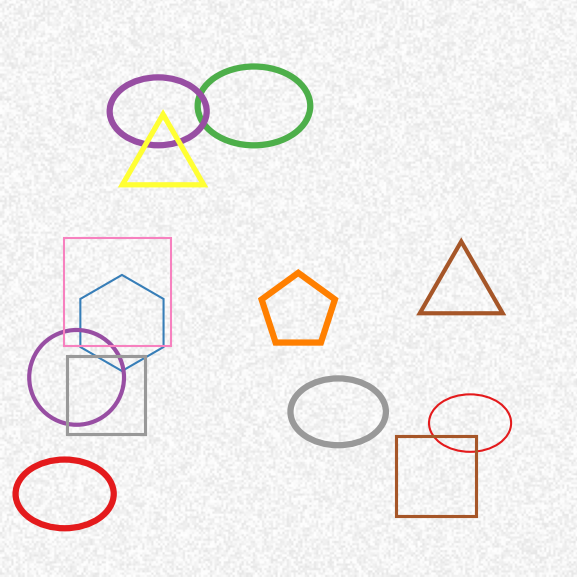[{"shape": "oval", "thickness": 3, "radius": 0.42, "center": [0.112, 0.144]}, {"shape": "oval", "thickness": 1, "radius": 0.36, "center": [0.814, 0.267]}, {"shape": "hexagon", "thickness": 1, "radius": 0.42, "center": [0.211, 0.44]}, {"shape": "oval", "thickness": 3, "radius": 0.49, "center": [0.44, 0.816]}, {"shape": "circle", "thickness": 2, "radius": 0.41, "center": [0.133, 0.346]}, {"shape": "oval", "thickness": 3, "radius": 0.42, "center": [0.274, 0.806]}, {"shape": "pentagon", "thickness": 3, "radius": 0.33, "center": [0.516, 0.46]}, {"shape": "triangle", "thickness": 2.5, "radius": 0.41, "center": [0.282, 0.72]}, {"shape": "square", "thickness": 1.5, "radius": 0.35, "center": [0.755, 0.175]}, {"shape": "triangle", "thickness": 2, "radius": 0.41, "center": [0.799, 0.498]}, {"shape": "square", "thickness": 1, "radius": 0.47, "center": [0.204, 0.493]}, {"shape": "square", "thickness": 1.5, "radius": 0.34, "center": [0.184, 0.315]}, {"shape": "oval", "thickness": 3, "radius": 0.41, "center": [0.586, 0.286]}]